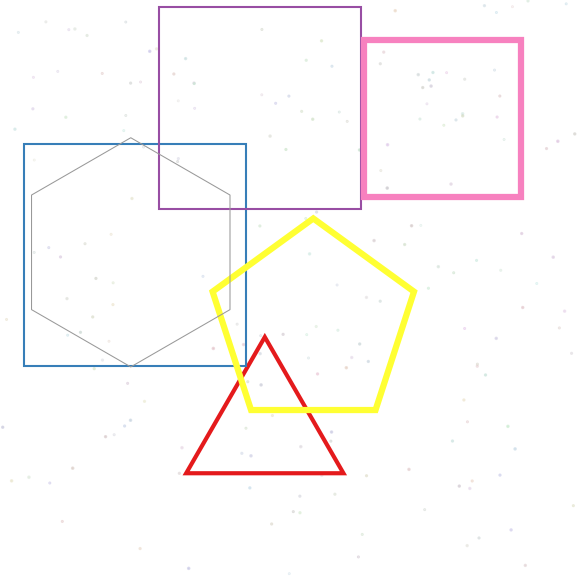[{"shape": "triangle", "thickness": 2, "radius": 0.79, "center": [0.459, 0.258]}, {"shape": "square", "thickness": 1, "radius": 0.96, "center": [0.233, 0.557]}, {"shape": "square", "thickness": 1, "radius": 0.88, "center": [0.45, 0.813]}, {"shape": "pentagon", "thickness": 3, "radius": 0.92, "center": [0.542, 0.437]}, {"shape": "square", "thickness": 3, "radius": 0.68, "center": [0.767, 0.793]}, {"shape": "hexagon", "thickness": 0.5, "radius": 0.99, "center": [0.226, 0.562]}]